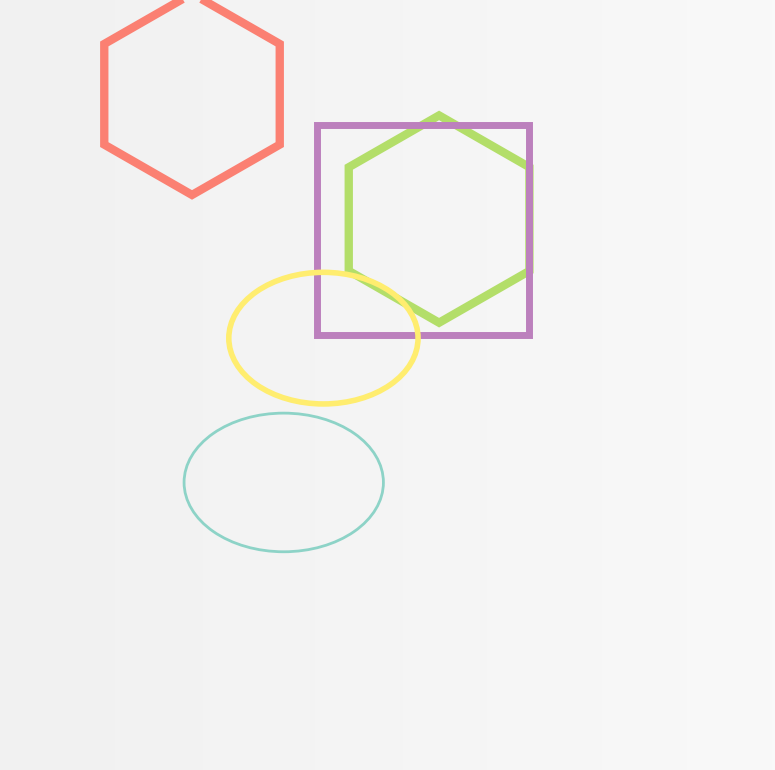[{"shape": "oval", "thickness": 1, "radius": 0.64, "center": [0.366, 0.373]}, {"shape": "hexagon", "thickness": 3, "radius": 0.65, "center": [0.248, 0.878]}, {"shape": "hexagon", "thickness": 3, "radius": 0.67, "center": [0.567, 0.716]}, {"shape": "square", "thickness": 2.5, "radius": 0.68, "center": [0.546, 0.701]}, {"shape": "oval", "thickness": 2, "radius": 0.61, "center": [0.417, 0.561]}]